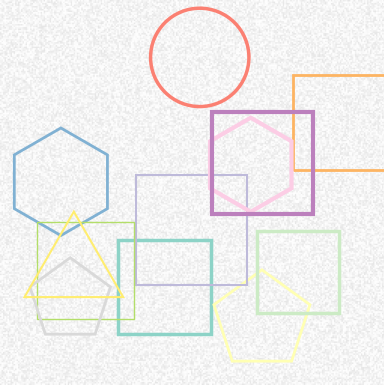[{"shape": "square", "thickness": 2.5, "radius": 0.61, "center": [0.428, 0.255]}, {"shape": "pentagon", "thickness": 2, "radius": 0.66, "center": [0.68, 0.168]}, {"shape": "square", "thickness": 1.5, "radius": 0.72, "center": [0.498, 0.402]}, {"shape": "circle", "thickness": 2.5, "radius": 0.64, "center": [0.519, 0.851]}, {"shape": "hexagon", "thickness": 2, "radius": 0.7, "center": [0.158, 0.528]}, {"shape": "square", "thickness": 2, "radius": 0.62, "center": [0.885, 0.682]}, {"shape": "square", "thickness": 1, "radius": 0.63, "center": [0.223, 0.297]}, {"shape": "hexagon", "thickness": 3, "radius": 0.61, "center": [0.651, 0.572]}, {"shape": "pentagon", "thickness": 2, "radius": 0.55, "center": [0.182, 0.221]}, {"shape": "square", "thickness": 3, "radius": 0.66, "center": [0.682, 0.577]}, {"shape": "square", "thickness": 2.5, "radius": 0.53, "center": [0.775, 0.294]}, {"shape": "triangle", "thickness": 1.5, "radius": 0.74, "center": [0.192, 0.302]}]